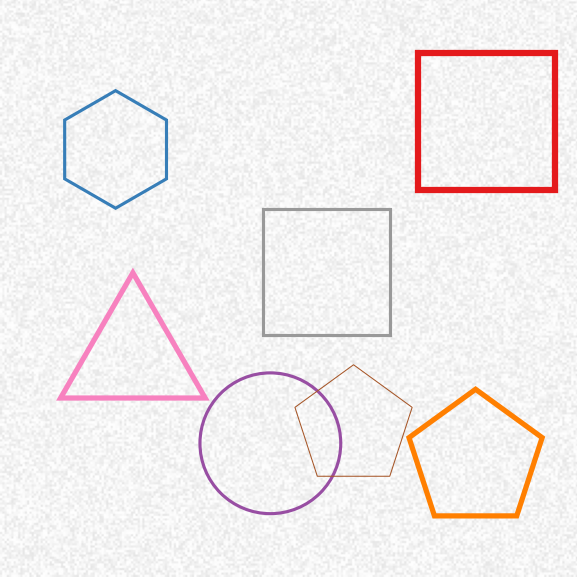[{"shape": "square", "thickness": 3, "radius": 0.59, "center": [0.843, 0.789]}, {"shape": "hexagon", "thickness": 1.5, "radius": 0.51, "center": [0.2, 0.74]}, {"shape": "circle", "thickness": 1.5, "radius": 0.61, "center": [0.468, 0.232]}, {"shape": "pentagon", "thickness": 2.5, "radius": 0.61, "center": [0.824, 0.204]}, {"shape": "pentagon", "thickness": 0.5, "radius": 0.53, "center": [0.612, 0.261]}, {"shape": "triangle", "thickness": 2.5, "radius": 0.72, "center": [0.23, 0.382]}, {"shape": "square", "thickness": 1.5, "radius": 0.55, "center": [0.565, 0.528]}]